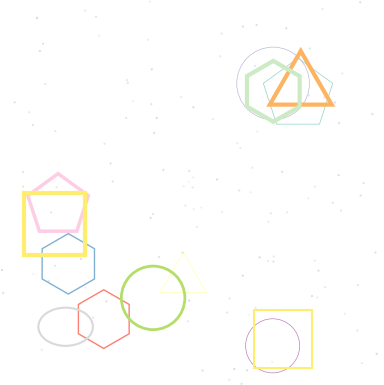[{"shape": "pentagon", "thickness": 0.5, "radius": 0.47, "center": [0.774, 0.754]}, {"shape": "triangle", "thickness": 0.5, "radius": 0.35, "center": [0.476, 0.275]}, {"shape": "circle", "thickness": 0.5, "radius": 0.47, "center": [0.709, 0.783]}, {"shape": "hexagon", "thickness": 1, "radius": 0.38, "center": [0.27, 0.171]}, {"shape": "hexagon", "thickness": 1, "radius": 0.39, "center": [0.177, 0.315]}, {"shape": "triangle", "thickness": 3, "radius": 0.46, "center": [0.781, 0.775]}, {"shape": "circle", "thickness": 2, "radius": 0.41, "center": [0.398, 0.226]}, {"shape": "pentagon", "thickness": 2.5, "radius": 0.41, "center": [0.151, 0.466]}, {"shape": "oval", "thickness": 1.5, "radius": 0.35, "center": [0.17, 0.151]}, {"shape": "circle", "thickness": 0.5, "radius": 0.35, "center": [0.708, 0.102]}, {"shape": "hexagon", "thickness": 3, "radius": 0.4, "center": [0.71, 0.763]}, {"shape": "square", "thickness": 1.5, "radius": 0.37, "center": [0.734, 0.12]}, {"shape": "square", "thickness": 3, "radius": 0.4, "center": [0.142, 0.418]}]